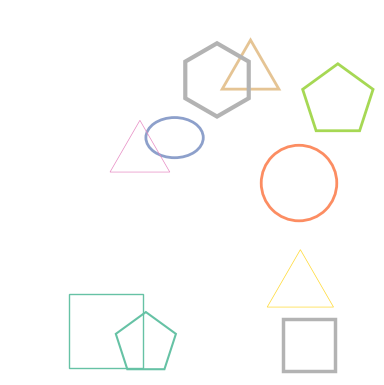[{"shape": "square", "thickness": 1, "radius": 0.48, "center": [0.276, 0.14]}, {"shape": "pentagon", "thickness": 1.5, "radius": 0.41, "center": [0.379, 0.107]}, {"shape": "circle", "thickness": 2, "radius": 0.49, "center": [0.777, 0.525]}, {"shape": "oval", "thickness": 2, "radius": 0.37, "center": [0.453, 0.643]}, {"shape": "triangle", "thickness": 0.5, "radius": 0.45, "center": [0.363, 0.598]}, {"shape": "pentagon", "thickness": 2, "radius": 0.48, "center": [0.878, 0.738]}, {"shape": "triangle", "thickness": 0.5, "radius": 0.5, "center": [0.78, 0.252]}, {"shape": "triangle", "thickness": 2, "radius": 0.43, "center": [0.651, 0.811]}, {"shape": "hexagon", "thickness": 3, "radius": 0.48, "center": [0.564, 0.792]}, {"shape": "square", "thickness": 2.5, "radius": 0.34, "center": [0.802, 0.105]}]